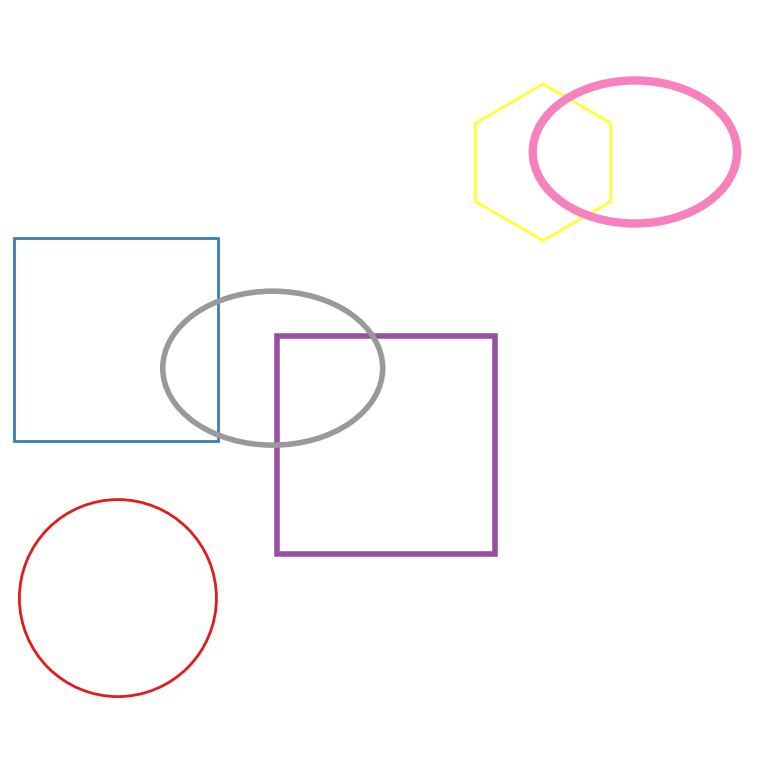[{"shape": "circle", "thickness": 1, "radius": 0.64, "center": [0.153, 0.223]}, {"shape": "square", "thickness": 1, "radius": 0.66, "center": [0.151, 0.559]}, {"shape": "square", "thickness": 2, "radius": 0.71, "center": [0.502, 0.422]}, {"shape": "hexagon", "thickness": 1, "radius": 0.51, "center": [0.705, 0.789]}, {"shape": "oval", "thickness": 3, "radius": 0.66, "center": [0.825, 0.803]}, {"shape": "oval", "thickness": 2, "radius": 0.71, "center": [0.354, 0.522]}]